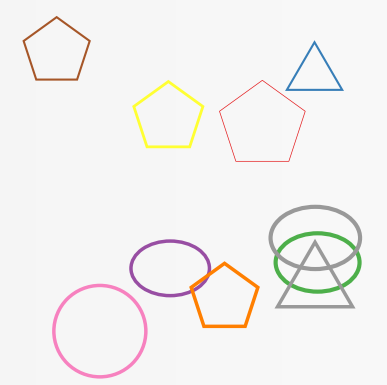[{"shape": "pentagon", "thickness": 0.5, "radius": 0.58, "center": [0.677, 0.675]}, {"shape": "triangle", "thickness": 1.5, "radius": 0.41, "center": [0.812, 0.808]}, {"shape": "oval", "thickness": 3, "radius": 0.54, "center": [0.82, 0.318]}, {"shape": "oval", "thickness": 2.5, "radius": 0.51, "center": [0.439, 0.303]}, {"shape": "pentagon", "thickness": 2.5, "radius": 0.45, "center": [0.579, 0.226]}, {"shape": "pentagon", "thickness": 2, "radius": 0.47, "center": [0.434, 0.694]}, {"shape": "pentagon", "thickness": 1.5, "radius": 0.45, "center": [0.146, 0.866]}, {"shape": "circle", "thickness": 2.5, "radius": 0.59, "center": [0.258, 0.14]}, {"shape": "triangle", "thickness": 2.5, "radius": 0.56, "center": [0.813, 0.259]}, {"shape": "oval", "thickness": 3, "radius": 0.58, "center": [0.814, 0.382]}]